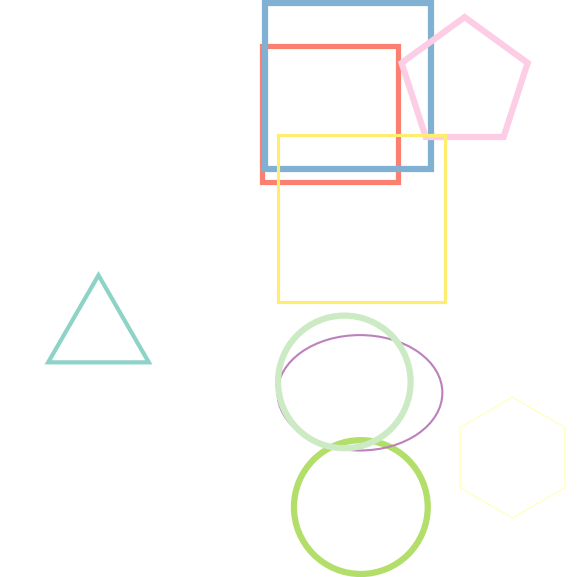[{"shape": "triangle", "thickness": 2, "radius": 0.5, "center": [0.171, 0.422]}, {"shape": "hexagon", "thickness": 0.5, "radius": 0.52, "center": [0.887, 0.207]}, {"shape": "square", "thickness": 2.5, "radius": 0.59, "center": [0.571, 0.802]}, {"shape": "square", "thickness": 3, "radius": 0.72, "center": [0.602, 0.85]}, {"shape": "circle", "thickness": 3, "radius": 0.58, "center": [0.625, 0.121]}, {"shape": "pentagon", "thickness": 3, "radius": 0.57, "center": [0.805, 0.855]}, {"shape": "oval", "thickness": 1, "radius": 0.71, "center": [0.623, 0.319]}, {"shape": "circle", "thickness": 3, "radius": 0.57, "center": [0.596, 0.338]}, {"shape": "square", "thickness": 1.5, "radius": 0.72, "center": [0.626, 0.621]}]